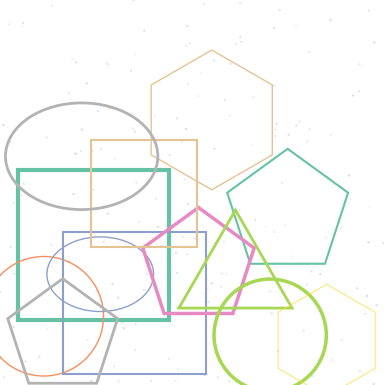[{"shape": "pentagon", "thickness": 1.5, "radius": 0.83, "center": [0.747, 0.448]}, {"shape": "square", "thickness": 3, "radius": 0.98, "center": [0.243, 0.364]}, {"shape": "circle", "thickness": 1, "radius": 0.78, "center": [0.114, 0.179]}, {"shape": "square", "thickness": 1.5, "radius": 0.92, "center": [0.349, 0.213]}, {"shape": "oval", "thickness": 1, "radius": 0.69, "center": [0.26, 0.288]}, {"shape": "pentagon", "thickness": 2.5, "radius": 0.76, "center": [0.516, 0.309]}, {"shape": "triangle", "thickness": 2, "radius": 0.85, "center": [0.612, 0.285]}, {"shape": "circle", "thickness": 2.5, "radius": 0.73, "center": [0.702, 0.129]}, {"shape": "hexagon", "thickness": 0.5, "radius": 0.73, "center": [0.848, 0.116]}, {"shape": "hexagon", "thickness": 1, "radius": 0.91, "center": [0.55, 0.689]}, {"shape": "square", "thickness": 1.5, "radius": 0.69, "center": [0.374, 0.497]}, {"shape": "oval", "thickness": 2, "radius": 0.99, "center": [0.212, 0.594]}, {"shape": "pentagon", "thickness": 2, "radius": 0.75, "center": [0.163, 0.126]}]